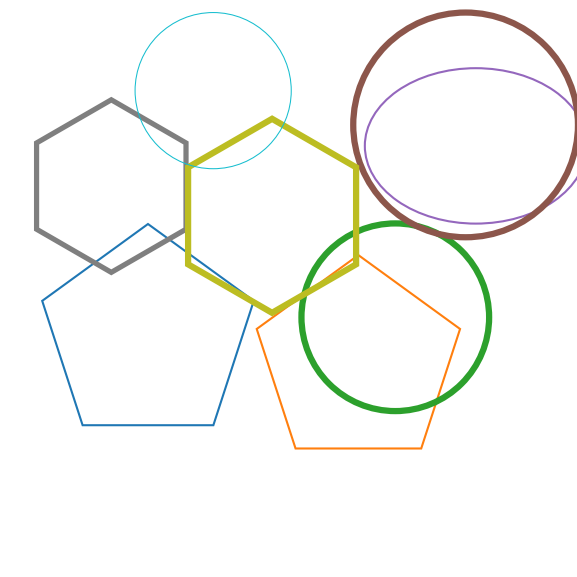[{"shape": "pentagon", "thickness": 1, "radius": 0.96, "center": [0.256, 0.419]}, {"shape": "pentagon", "thickness": 1, "radius": 0.93, "center": [0.621, 0.372]}, {"shape": "circle", "thickness": 3, "radius": 0.81, "center": [0.684, 0.45]}, {"shape": "oval", "thickness": 1, "radius": 0.96, "center": [0.824, 0.747]}, {"shape": "circle", "thickness": 3, "radius": 0.97, "center": [0.806, 0.783]}, {"shape": "hexagon", "thickness": 2.5, "radius": 0.75, "center": [0.193, 0.677]}, {"shape": "hexagon", "thickness": 3, "radius": 0.84, "center": [0.471, 0.625]}, {"shape": "circle", "thickness": 0.5, "radius": 0.68, "center": [0.369, 0.842]}]